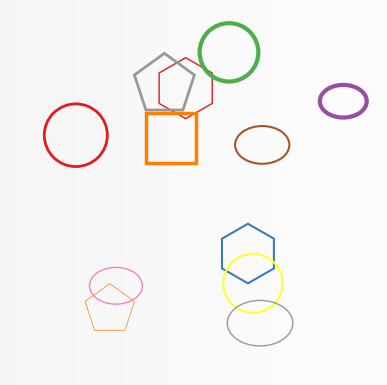[{"shape": "circle", "thickness": 2, "radius": 0.41, "center": [0.196, 0.649]}, {"shape": "hexagon", "thickness": 1, "radius": 0.4, "center": [0.479, 0.771]}, {"shape": "hexagon", "thickness": 1.5, "radius": 0.39, "center": [0.64, 0.341]}, {"shape": "circle", "thickness": 3, "radius": 0.38, "center": [0.591, 0.864]}, {"shape": "oval", "thickness": 3, "radius": 0.3, "center": [0.886, 0.737]}, {"shape": "pentagon", "thickness": 0.5, "radius": 0.33, "center": [0.283, 0.196]}, {"shape": "square", "thickness": 2.5, "radius": 0.32, "center": [0.442, 0.642]}, {"shape": "circle", "thickness": 1.5, "radius": 0.38, "center": [0.653, 0.264]}, {"shape": "oval", "thickness": 1.5, "radius": 0.35, "center": [0.677, 0.624]}, {"shape": "oval", "thickness": 1, "radius": 0.34, "center": [0.299, 0.258]}, {"shape": "oval", "thickness": 1, "radius": 0.42, "center": [0.671, 0.161]}, {"shape": "pentagon", "thickness": 2, "radius": 0.41, "center": [0.424, 0.78]}]